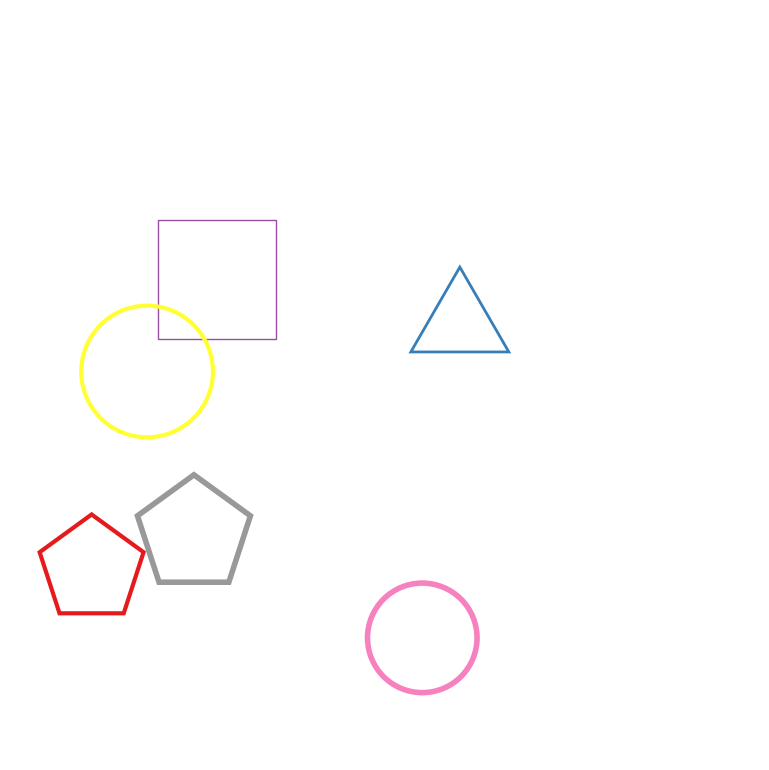[{"shape": "pentagon", "thickness": 1.5, "radius": 0.35, "center": [0.119, 0.261]}, {"shape": "triangle", "thickness": 1, "radius": 0.37, "center": [0.597, 0.58]}, {"shape": "square", "thickness": 0.5, "radius": 0.39, "center": [0.282, 0.637]}, {"shape": "circle", "thickness": 1.5, "radius": 0.43, "center": [0.191, 0.518]}, {"shape": "circle", "thickness": 2, "radius": 0.36, "center": [0.548, 0.172]}, {"shape": "pentagon", "thickness": 2, "radius": 0.39, "center": [0.252, 0.306]}]